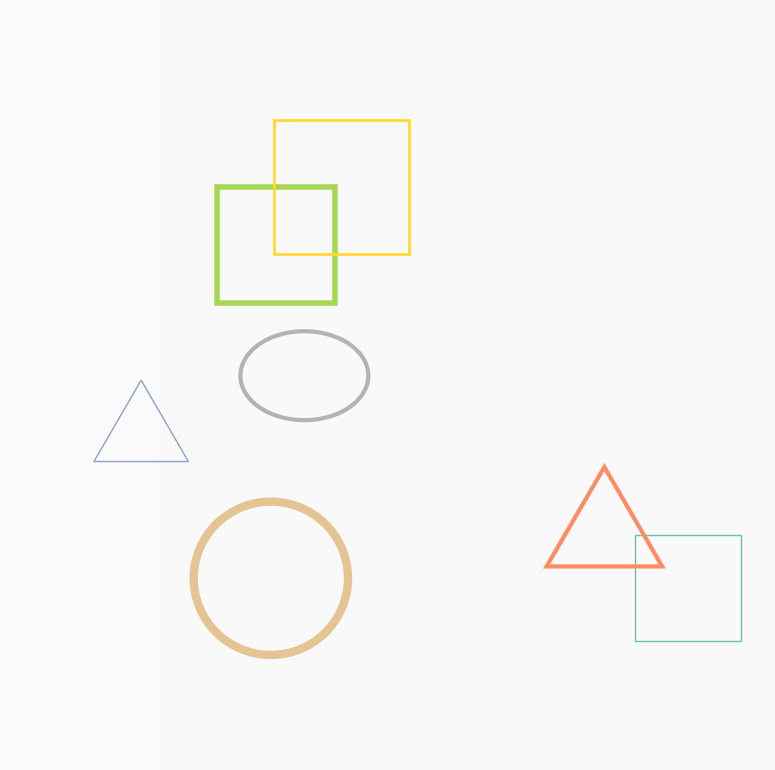[{"shape": "square", "thickness": 0.5, "radius": 0.34, "center": [0.887, 0.237]}, {"shape": "triangle", "thickness": 1.5, "radius": 0.43, "center": [0.78, 0.307]}, {"shape": "triangle", "thickness": 0.5, "radius": 0.35, "center": [0.182, 0.436]}, {"shape": "square", "thickness": 2, "radius": 0.38, "center": [0.356, 0.682]}, {"shape": "square", "thickness": 1, "radius": 0.43, "center": [0.44, 0.757]}, {"shape": "circle", "thickness": 3, "radius": 0.5, "center": [0.349, 0.249]}, {"shape": "oval", "thickness": 1.5, "radius": 0.41, "center": [0.393, 0.512]}]